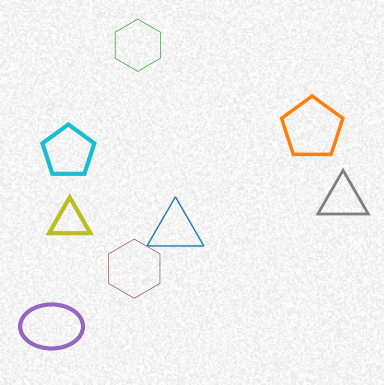[{"shape": "triangle", "thickness": 1, "radius": 0.43, "center": [0.456, 0.404]}, {"shape": "pentagon", "thickness": 2.5, "radius": 0.42, "center": [0.811, 0.667]}, {"shape": "hexagon", "thickness": 0.5, "radius": 0.34, "center": [0.358, 0.882]}, {"shape": "oval", "thickness": 3, "radius": 0.41, "center": [0.134, 0.152]}, {"shape": "hexagon", "thickness": 0.5, "radius": 0.38, "center": [0.349, 0.302]}, {"shape": "triangle", "thickness": 2, "radius": 0.38, "center": [0.891, 0.482]}, {"shape": "triangle", "thickness": 3, "radius": 0.31, "center": [0.181, 0.425]}, {"shape": "pentagon", "thickness": 3, "radius": 0.35, "center": [0.178, 0.606]}]